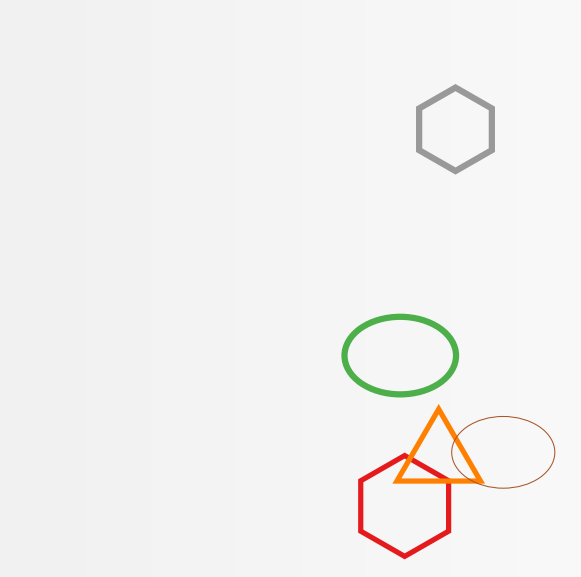[{"shape": "hexagon", "thickness": 2.5, "radius": 0.44, "center": [0.696, 0.123]}, {"shape": "oval", "thickness": 3, "radius": 0.48, "center": [0.689, 0.383]}, {"shape": "triangle", "thickness": 2.5, "radius": 0.42, "center": [0.755, 0.208]}, {"shape": "oval", "thickness": 0.5, "radius": 0.44, "center": [0.866, 0.216]}, {"shape": "hexagon", "thickness": 3, "radius": 0.36, "center": [0.784, 0.775]}]